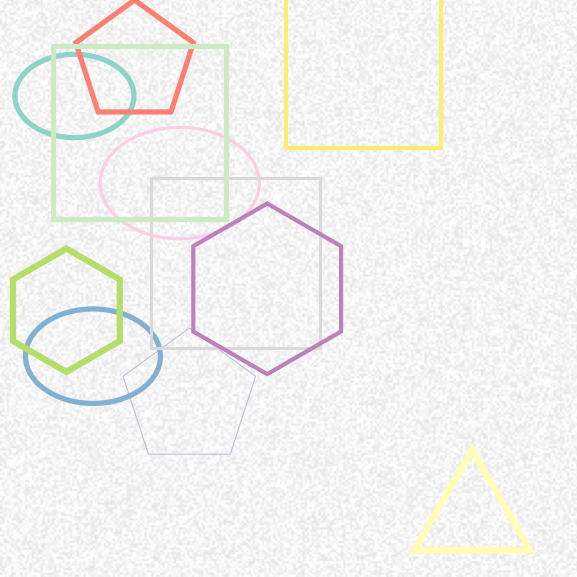[{"shape": "oval", "thickness": 2.5, "radius": 0.52, "center": [0.129, 0.833]}, {"shape": "triangle", "thickness": 3, "radius": 0.58, "center": [0.818, 0.104]}, {"shape": "pentagon", "thickness": 0.5, "radius": 0.6, "center": [0.328, 0.31]}, {"shape": "pentagon", "thickness": 2.5, "radius": 0.54, "center": [0.233, 0.892]}, {"shape": "oval", "thickness": 2.5, "radius": 0.58, "center": [0.161, 0.382]}, {"shape": "hexagon", "thickness": 3, "radius": 0.53, "center": [0.115, 0.462]}, {"shape": "oval", "thickness": 1.5, "radius": 0.69, "center": [0.311, 0.682]}, {"shape": "square", "thickness": 1.5, "radius": 0.74, "center": [0.408, 0.544]}, {"shape": "hexagon", "thickness": 2, "radius": 0.74, "center": [0.463, 0.499]}, {"shape": "square", "thickness": 2.5, "radius": 0.75, "center": [0.242, 0.77]}, {"shape": "square", "thickness": 2, "radius": 0.67, "center": [0.629, 0.878]}]